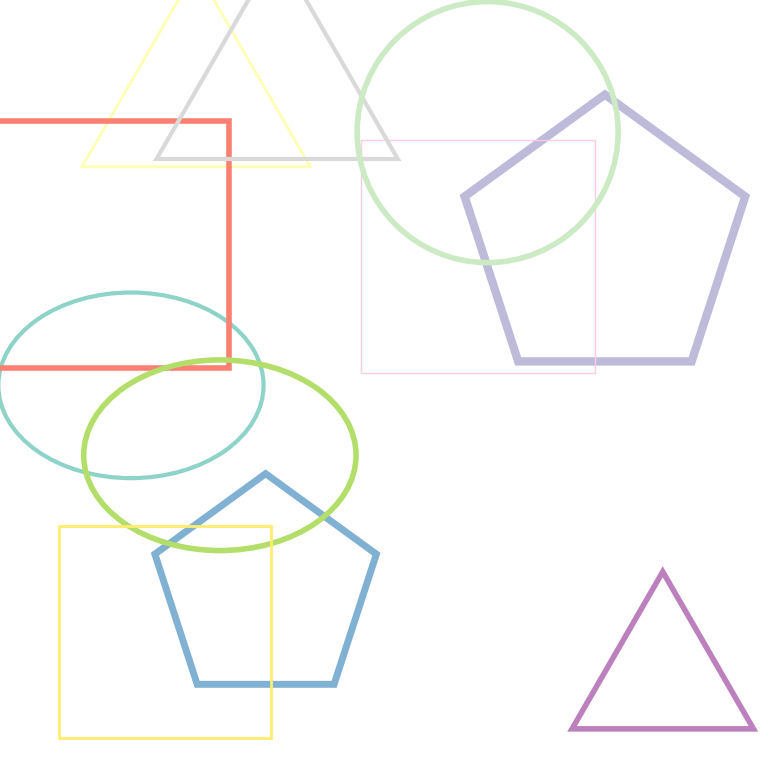[{"shape": "oval", "thickness": 1.5, "radius": 0.86, "center": [0.17, 0.5]}, {"shape": "triangle", "thickness": 1, "radius": 0.86, "center": [0.255, 0.869]}, {"shape": "pentagon", "thickness": 3, "radius": 0.96, "center": [0.786, 0.686]}, {"shape": "square", "thickness": 2, "radius": 0.8, "center": [0.137, 0.682]}, {"shape": "pentagon", "thickness": 2.5, "radius": 0.76, "center": [0.345, 0.234]}, {"shape": "oval", "thickness": 2, "radius": 0.88, "center": [0.286, 0.409]}, {"shape": "square", "thickness": 0.5, "radius": 0.76, "center": [0.621, 0.667]}, {"shape": "triangle", "thickness": 1.5, "radius": 0.9, "center": [0.36, 0.884]}, {"shape": "triangle", "thickness": 2, "radius": 0.68, "center": [0.861, 0.121]}, {"shape": "circle", "thickness": 2, "radius": 0.85, "center": [0.633, 0.828]}, {"shape": "square", "thickness": 1, "radius": 0.69, "center": [0.214, 0.18]}]